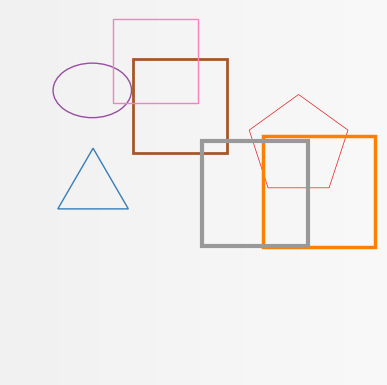[{"shape": "pentagon", "thickness": 0.5, "radius": 0.67, "center": [0.771, 0.621]}, {"shape": "triangle", "thickness": 1, "radius": 0.53, "center": [0.24, 0.51]}, {"shape": "oval", "thickness": 1, "radius": 0.51, "center": [0.238, 0.765]}, {"shape": "square", "thickness": 2.5, "radius": 0.72, "center": [0.823, 0.503]}, {"shape": "square", "thickness": 2, "radius": 0.61, "center": [0.464, 0.725]}, {"shape": "square", "thickness": 1, "radius": 0.55, "center": [0.401, 0.841]}, {"shape": "square", "thickness": 3, "radius": 0.68, "center": [0.658, 0.497]}]